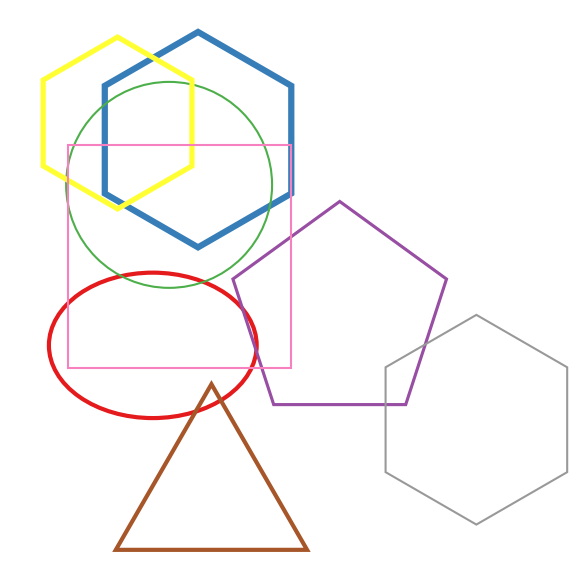[{"shape": "oval", "thickness": 2, "radius": 0.9, "center": [0.265, 0.401]}, {"shape": "hexagon", "thickness": 3, "radius": 0.93, "center": [0.343, 0.757]}, {"shape": "circle", "thickness": 1, "radius": 0.89, "center": [0.293, 0.679]}, {"shape": "pentagon", "thickness": 1.5, "radius": 0.97, "center": [0.588, 0.456]}, {"shape": "hexagon", "thickness": 2.5, "radius": 0.74, "center": [0.204, 0.786]}, {"shape": "triangle", "thickness": 2, "radius": 0.96, "center": [0.366, 0.143]}, {"shape": "square", "thickness": 1, "radius": 0.96, "center": [0.311, 0.555]}, {"shape": "hexagon", "thickness": 1, "radius": 0.91, "center": [0.825, 0.272]}]